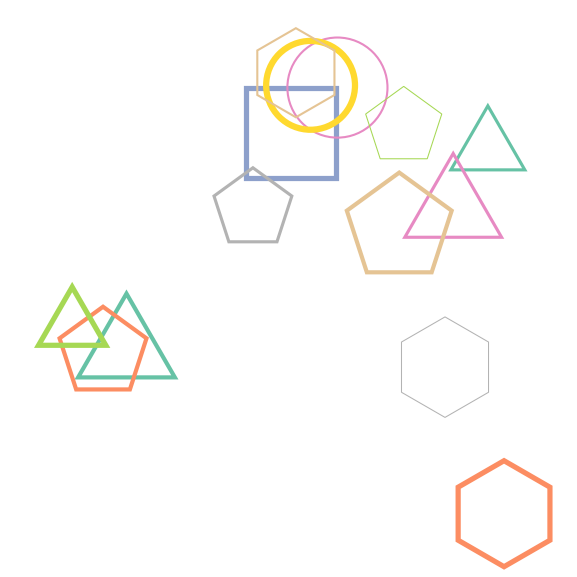[{"shape": "triangle", "thickness": 2, "radius": 0.48, "center": [0.219, 0.394]}, {"shape": "triangle", "thickness": 1.5, "radius": 0.37, "center": [0.845, 0.742]}, {"shape": "hexagon", "thickness": 2.5, "radius": 0.46, "center": [0.873, 0.11]}, {"shape": "pentagon", "thickness": 2, "radius": 0.4, "center": [0.178, 0.389]}, {"shape": "square", "thickness": 2.5, "radius": 0.39, "center": [0.504, 0.768]}, {"shape": "triangle", "thickness": 1.5, "radius": 0.48, "center": [0.785, 0.637]}, {"shape": "circle", "thickness": 1, "radius": 0.43, "center": [0.584, 0.847]}, {"shape": "triangle", "thickness": 2.5, "radius": 0.34, "center": [0.125, 0.435]}, {"shape": "pentagon", "thickness": 0.5, "radius": 0.35, "center": [0.699, 0.78]}, {"shape": "circle", "thickness": 3, "radius": 0.38, "center": [0.538, 0.851]}, {"shape": "pentagon", "thickness": 2, "radius": 0.48, "center": [0.691, 0.605]}, {"shape": "hexagon", "thickness": 1, "radius": 0.39, "center": [0.512, 0.873]}, {"shape": "pentagon", "thickness": 1.5, "radius": 0.35, "center": [0.438, 0.638]}, {"shape": "hexagon", "thickness": 0.5, "radius": 0.44, "center": [0.771, 0.363]}]